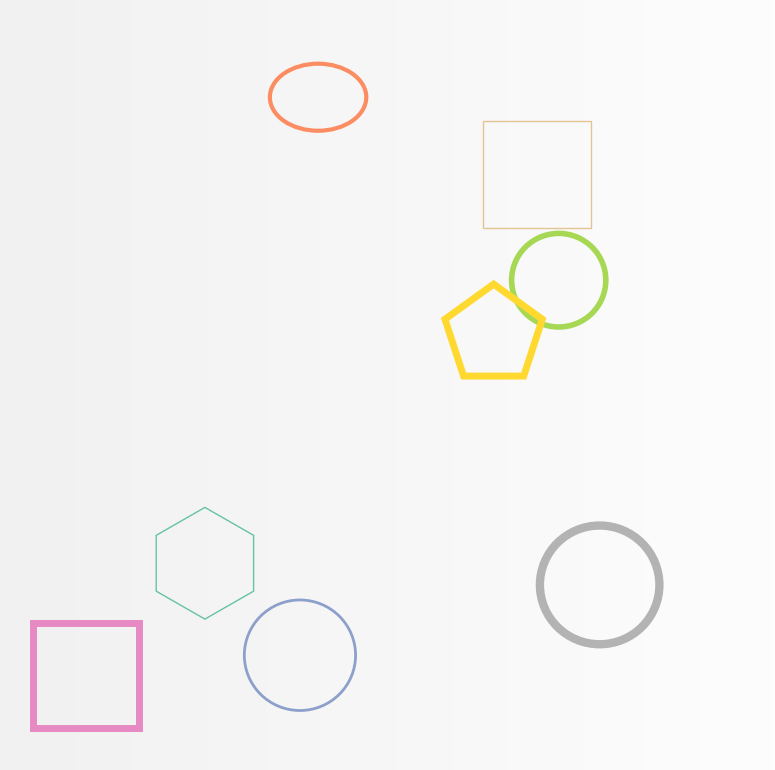[{"shape": "hexagon", "thickness": 0.5, "radius": 0.36, "center": [0.264, 0.269]}, {"shape": "oval", "thickness": 1.5, "radius": 0.31, "center": [0.41, 0.874]}, {"shape": "circle", "thickness": 1, "radius": 0.36, "center": [0.387, 0.149]}, {"shape": "square", "thickness": 2.5, "radius": 0.34, "center": [0.111, 0.122]}, {"shape": "circle", "thickness": 2, "radius": 0.3, "center": [0.721, 0.636]}, {"shape": "pentagon", "thickness": 2.5, "radius": 0.33, "center": [0.637, 0.565]}, {"shape": "square", "thickness": 0.5, "radius": 0.35, "center": [0.693, 0.773]}, {"shape": "circle", "thickness": 3, "radius": 0.39, "center": [0.774, 0.24]}]